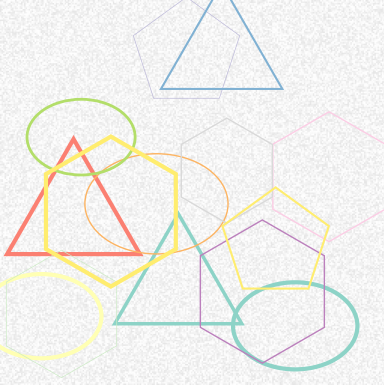[{"shape": "triangle", "thickness": 2.5, "radius": 0.95, "center": [0.463, 0.254]}, {"shape": "oval", "thickness": 3, "radius": 0.81, "center": [0.767, 0.154]}, {"shape": "oval", "thickness": 3, "radius": 0.78, "center": [0.107, 0.179]}, {"shape": "pentagon", "thickness": 0.5, "radius": 0.73, "center": [0.484, 0.862]}, {"shape": "triangle", "thickness": 3, "radius": 1.0, "center": [0.191, 0.44]}, {"shape": "triangle", "thickness": 1.5, "radius": 0.91, "center": [0.576, 0.86]}, {"shape": "oval", "thickness": 1, "radius": 0.93, "center": [0.406, 0.471]}, {"shape": "oval", "thickness": 2, "radius": 0.7, "center": [0.211, 0.644]}, {"shape": "hexagon", "thickness": 1, "radius": 0.84, "center": [0.855, 0.541]}, {"shape": "hexagon", "thickness": 1, "radius": 0.68, "center": [0.589, 0.557]}, {"shape": "hexagon", "thickness": 1, "radius": 0.93, "center": [0.681, 0.243]}, {"shape": "hexagon", "thickness": 0.5, "radius": 0.83, "center": [0.16, 0.185]}, {"shape": "hexagon", "thickness": 3, "radius": 0.97, "center": [0.288, 0.451]}, {"shape": "pentagon", "thickness": 1.5, "radius": 0.73, "center": [0.716, 0.368]}]